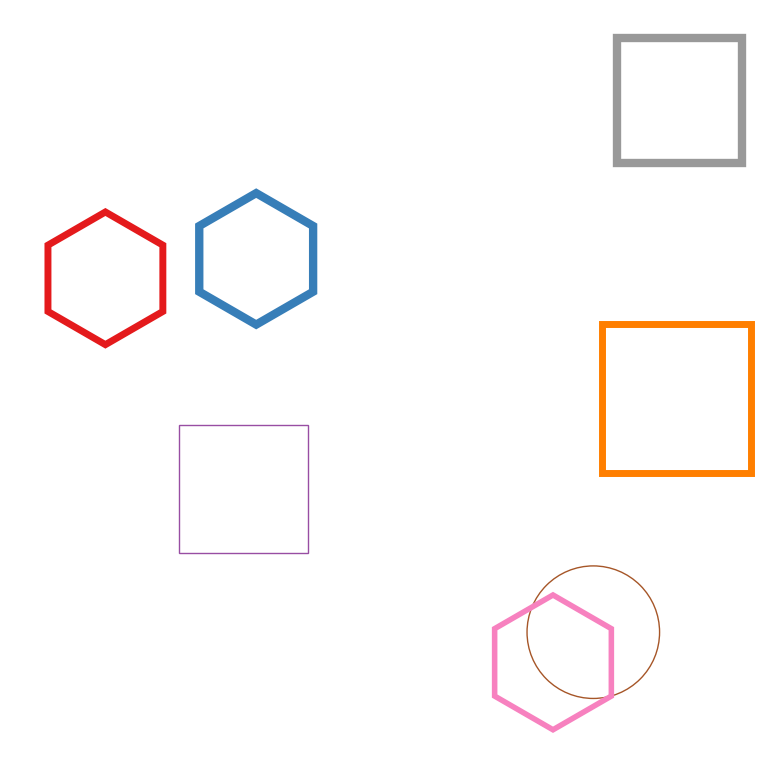[{"shape": "hexagon", "thickness": 2.5, "radius": 0.43, "center": [0.137, 0.639]}, {"shape": "hexagon", "thickness": 3, "radius": 0.43, "center": [0.333, 0.664]}, {"shape": "square", "thickness": 0.5, "radius": 0.42, "center": [0.316, 0.365]}, {"shape": "square", "thickness": 2.5, "radius": 0.48, "center": [0.878, 0.483]}, {"shape": "circle", "thickness": 0.5, "radius": 0.43, "center": [0.771, 0.179]}, {"shape": "hexagon", "thickness": 2, "radius": 0.44, "center": [0.718, 0.14]}, {"shape": "square", "thickness": 3, "radius": 0.4, "center": [0.882, 0.87]}]